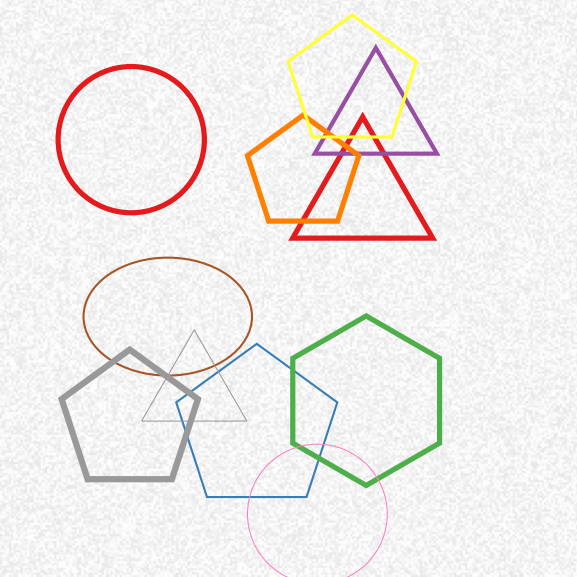[{"shape": "circle", "thickness": 2.5, "radius": 0.63, "center": [0.227, 0.757]}, {"shape": "triangle", "thickness": 2.5, "radius": 0.7, "center": [0.628, 0.657]}, {"shape": "pentagon", "thickness": 1, "radius": 0.73, "center": [0.445, 0.257]}, {"shape": "hexagon", "thickness": 2.5, "radius": 0.73, "center": [0.634, 0.305]}, {"shape": "triangle", "thickness": 2, "radius": 0.61, "center": [0.651, 0.794]}, {"shape": "pentagon", "thickness": 2.5, "radius": 0.51, "center": [0.525, 0.698]}, {"shape": "pentagon", "thickness": 1.5, "radius": 0.58, "center": [0.61, 0.856]}, {"shape": "oval", "thickness": 1, "radius": 0.73, "center": [0.291, 0.451]}, {"shape": "circle", "thickness": 0.5, "radius": 0.61, "center": [0.55, 0.109]}, {"shape": "pentagon", "thickness": 3, "radius": 0.62, "center": [0.225, 0.27]}, {"shape": "triangle", "thickness": 0.5, "radius": 0.53, "center": [0.336, 0.323]}]